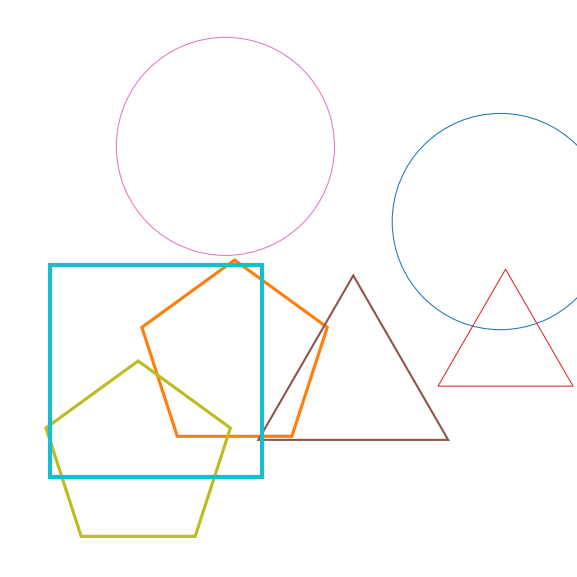[{"shape": "circle", "thickness": 0.5, "radius": 0.94, "center": [0.866, 0.615]}, {"shape": "pentagon", "thickness": 1.5, "radius": 0.84, "center": [0.406, 0.38]}, {"shape": "triangle", "thickness": 0.5, "radius": 0.67, "center": [0.875, 0.398]}, {"shape": "triangle", "thickness": 1, "radius": 0.95, "center": [0.612, 0.332]}, {"shape": "circle", "thickness": 0.5, "radius": 0.94, "center": [0.39, 0.746]}, {"shape": "pentagon", "thickness": 1.5, "radius": 0.84, "center": [0.239, 0.206]}, {"shape": "square", "thickness": 2, "radius": 0.92, "center": [0.271, 0.357]}]